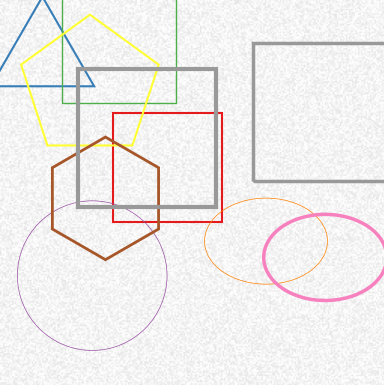[{"shape": "square", "thickness": 1.5, "radius": 0.71, "center": [0.435, 0.565]}, {"shape": "triangle", "thickness": 1.5, "radius": 0.78, "center": [0.11, 0.853]}, {"shape": "square", "thickness": 1, "radius": 0.73, "center": [0.309, 0.878]}, {"shape": "circle", "thickness": 0.5, "radius": 0.97, "center": [0.239, 0.284]}, {"shape": "oval", "thickness": 0.5, "radius": 0.8, "center": [0.691, 0.374]}, {"shape": "pentagon", "thickness": 1.5, "radius": 0.94, "center": [0.234, 0.774]}, {"shape": "hexagon", "thickness": 2, "radius": 0.8, "center": [0.274, 0.485]}, {"shape": "oval", "thickness": 2.5, "radius": 0.8, "center": [0.845, 0.331]}, {"shape": "square", "thickness": 3, "radius": 0.89, "center": [0.382, 0.642]}, {"shape": "square", "thickness": 2.5, "radius": 0.9, "center": [0.837, 0.71]}]